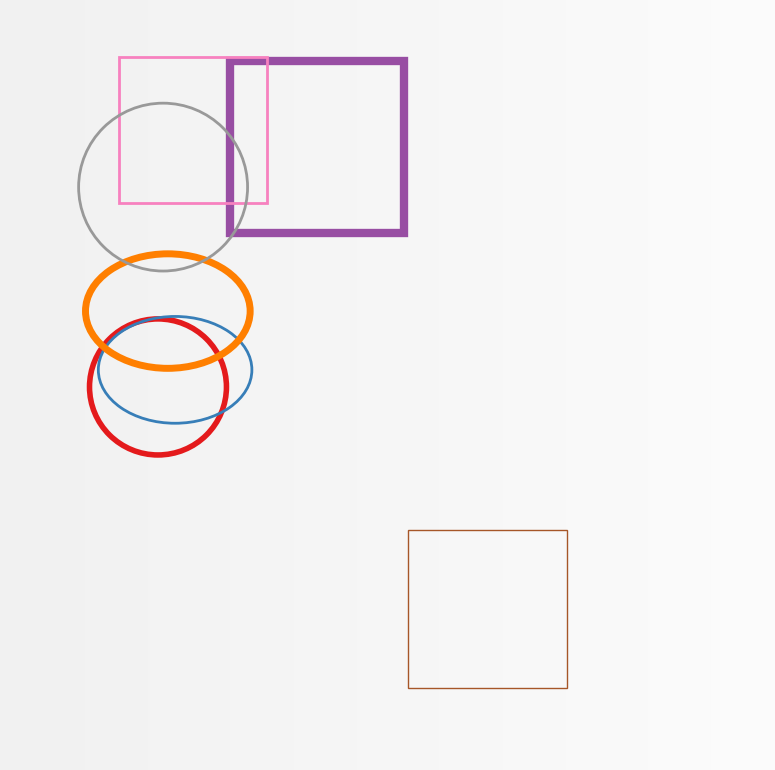[{"shape": "circle", "thickness": 2, "radius": 0.44, "center": [0.204, 0.497]}, {"shape": "oval", "thickness": 1, "radius": 0.5, "center": [0.226, 0.52]}, {"shape": "square", "thickness": 3, "radius": 0.56, "center": [0.409, 0.809]}, {"shape": "oval", "thickness": 2.5, "radius": 0.53, "center": [0.217, 0.596]}, {"shape": "square", "thickness": 0.5, "radius": 0.51, "center": [0.63, 0.209]}, {"shape": "square", "thickness": 1, "radius": 0.48, "center": [0.249, 0.831]}, {"shape": "circle", "thickness": 1, "radius": 0.55, "center": [0.21, 0.757]}]